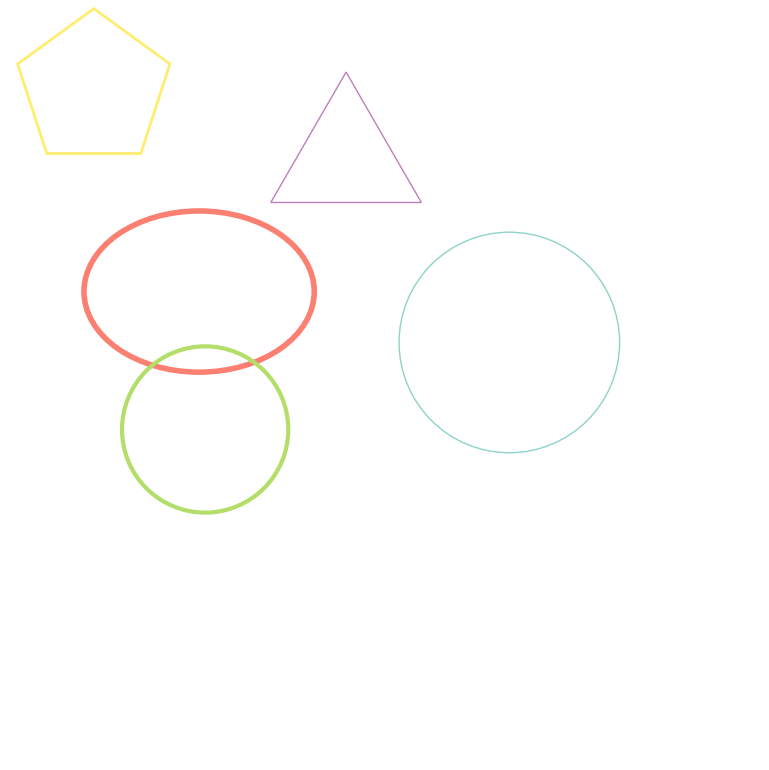[{"shape": "circle", "thickness": 0.5, "radius": 0.72, "center": [0.661, 0.555]}, {"shape": "oval", "thickness": 2, "radius": 0.75, "center": [0.259, 0.621]}, {"shape": "circle", "thickness": 1.5, "radius": 0.54, "center": [0.266, 0.442]}, {"shape": "triangle", "thickness": 0.5, "radius": 0.56, "center": [0.449, 0.793]}, {"shape": "pentagon", "thickness": 1, "radius": 0.52, "center": [0.122, 0.885]}]